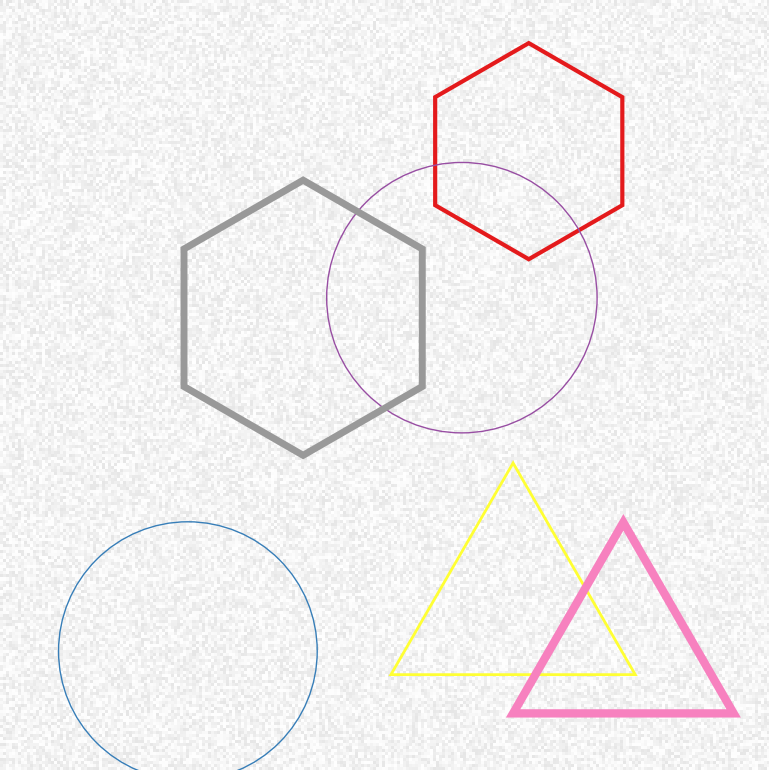[{"shape": "hexagon", "thickness": 1.5, "radius": 0.7, "center": [0.687, 0.804]}, {"shape": "circle", "thickness": 0.5, "radius": 0.84, "center": [0.244, 0.154]}, {"shape": "circle", "thickness": 0.5, "radius": 0.88, "center": [0.6, 0.613]}, {"shape": "triangle", "thickness": 1, "radius": 0.92, "center": [0.666, 0.215]}, {"shape": "triangle", "thickness": 3, "radius": 0.83, "center": [0.81, 0.156]}, {"shape": "hexagon", "thickness": 2.5, "radius": 0.89, "center": [0.394, 0.587]}]